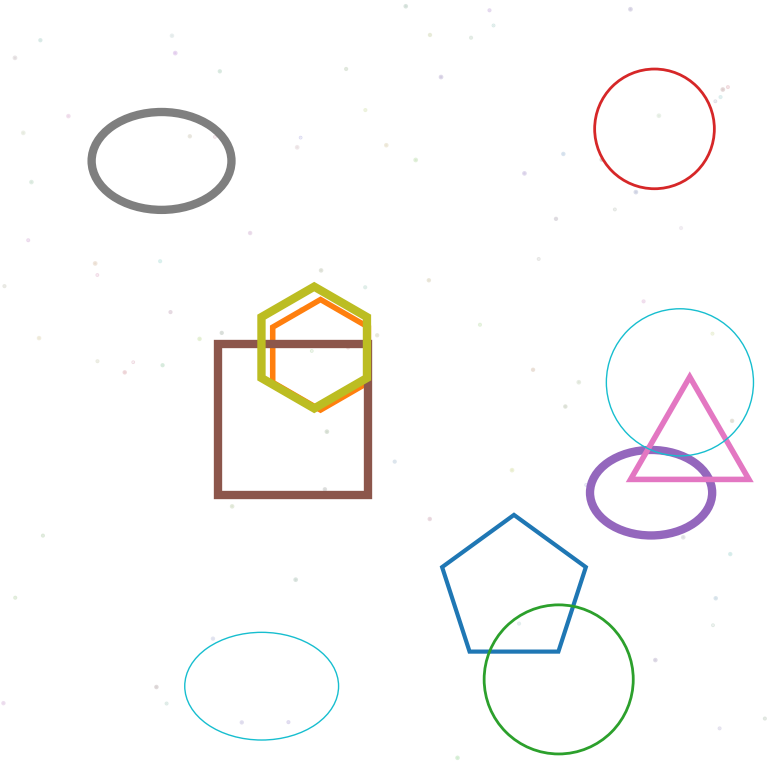[{"shape": "pentagon", "thickness": 1.5, "radius": 0.49, "center": [0.668, 0.233]}, {"shape": "hexagon", "thickness": 2, "radius": 0.36, "center": [0.416, 0.539]}, {"shape": "circle", "thickness": 1, "radius": 0.48, "center": [0.726, 0.118]}, {"shape": "circle", "thickness": 1, "radius": 0.39, "center": [0.85, 0.833]}, {"shape": "oval", "thickness": 3, "radius": 0.4, "center": [0.846, 0.36]}, {"shape": "square", "thickness": 3, "radius": 0.49, "center": [0.381, 0.455]}, {"shape": "triangle", "thickness": 2, "radius": 0.44, "center": [0.896, 0.422]}, {"shape": "oval", "thickness": 3, "radius": 0.45, "center": [0.21, 0.791]}, {"shape": "hexagon", "thickness": 3, "radius": 0.4, "center": [0.408, 0.549]}, {"shape": "circle", "thickness": 0.5, "radius": 0.48, "center": [0.883, 0.503]}, {"shape": "oval", "thickness": 0.5, "radius": 0.5, "center": [0.34, 0.109]}]